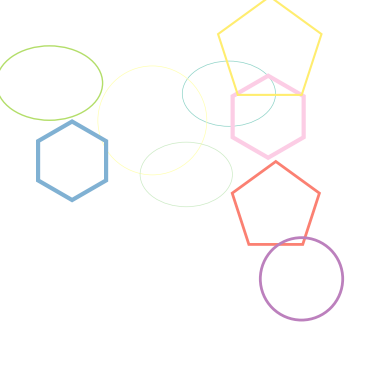[{"shape": "oval", "thickness": 0.5, "radius": 0.61, "center": [0.595, 0.757]}, {"shape": "circle", "thickness": 0.5, "radius": 0.71, "center": [0.396, 0.687]}, {"shape": "pentagon", "thickness": 2, "radius": 0.6, "center": [0.716, 0.461]}, {"shape": "hexagon", "thickness": 3, "radius": 0.51, "center": [0.187, 0.582]}, {"shape": "oval", "thickness": 1, "radius": 0.69, "center": [0.128, 0.784]}, {"shape": "hexagon", "thickness": 3, "radius": 0.53, "center": [0.696, 0.697]}, {"shape": "circle", "thickness": 2, "radius": 0.54, "center": [0.783, 0.276]}, {"shape": "oval", "thickness": 0.5, "radius": 0.6, "center": [0.484, 0.547]}, {"shape": "pentagon", "thickness": 1.5, "radius": 0.71, "center": [0.701, 0.868]}]